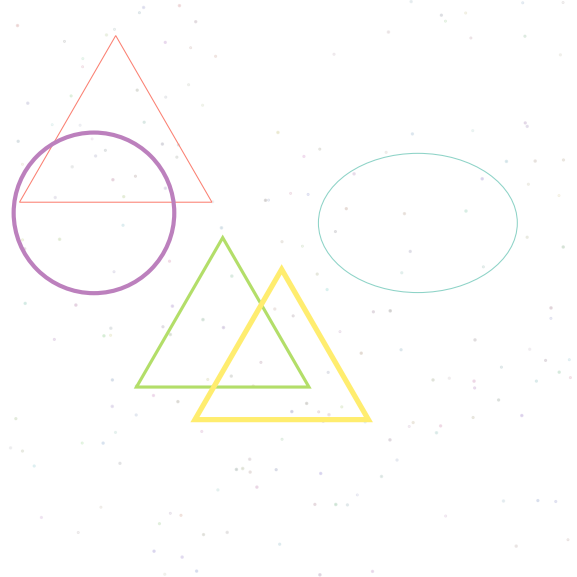[{"shape": "oval", "thickness": 0.5, "radius": 0.86, "center": [0.724, 0.613]}, {"shape": "triangle", "thickness": 0.5, "radius": 0.96, "center": [0.2, 0.745]}, {"shape": "triangle", "thickness": 1.5, "radius": 0.86, "center": [0.386, 0.415]}, {"shape": "circle", "thickness": 2, "radius": 0.7, "center": [0.163, 0.631]}, {"shape": "triangle", "thickness": 2.5, "radius": 0.87, "center": [0.488, 0.359]}]